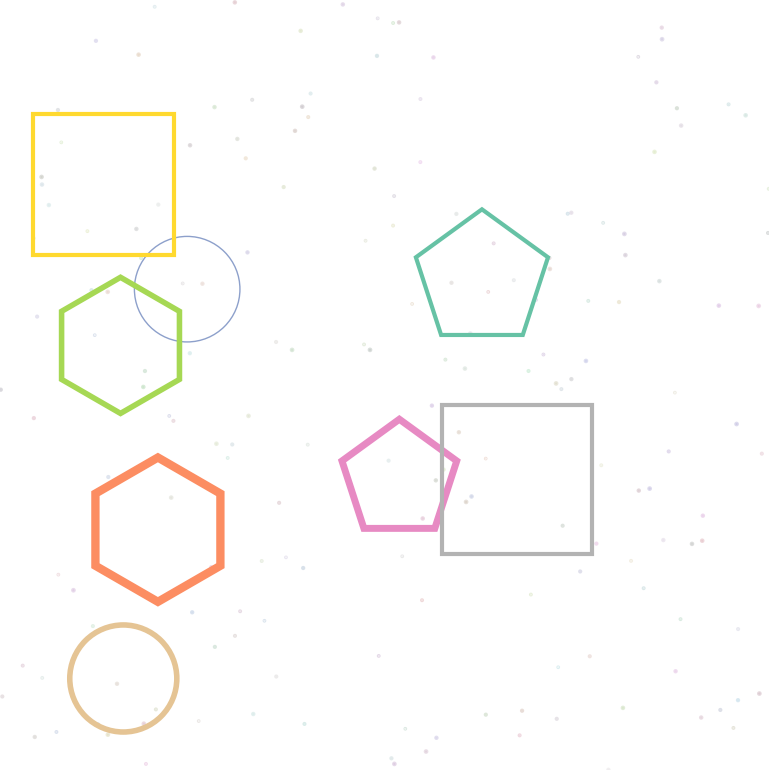[{"shape": "pentagon", "thickness": 1.5, "radius": 0.45, "center": [0.626, 0.638]}, {"shape": "hexagon", "thickness": 3, "radius": 0.47, "center": [0.205, 0.312]}, {"shape": "circle", "thickness": 0.5, "radius": 0.34, "center": [0.243, 0.624]}, {"shape": "pentagon", "thickness": 2.5, "radius": 0.39, "center": [0.519, 0.377]}, {"shape": "hexagon", "thickness": 2, "radius": 0.44, "center": [0.157, 0.551]}, {"shape": "square", "thickness": 1.5, "radius": 0.46, "center": [0.134, 0.76]}, {"shape": "circle", "thickness": 2, "radius": 0.35, "center": [0.16, 0.119]}, {"shape": "square", "thickness": 1.5, "radius": 0.48, "center": [0.671, 0.377]}]